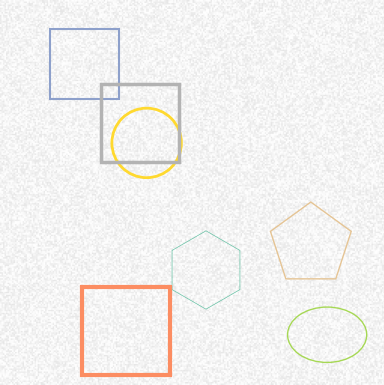[{"shape": "hexagon", "thickness": 0.5, "radius": 0.51, "center": [0.535, 0.299]}, {"shape": "square", "thickness": 3, "radius": 0.57, "center": [0.328, 0.14]}, {"shape": "square", "thickness": 1.5, "radius": 0.45, "center": [0.22, 0.834]}, {"shape": "oval", "thickness": 1, "radius": 0.51, "center": [0.85, 0.131]}, {"shape": "circle", "thickness": 2, "radius": 0.45, "center": [0.381, 0.629]}, {"shape": "pentagon", "thickness": 1, "radius": 0.55, "center": [0.807, 0.365]}, {"shape": "square", "thickness": 2.5, "radius": 0.5, "center": [0.363, 0.68]}]